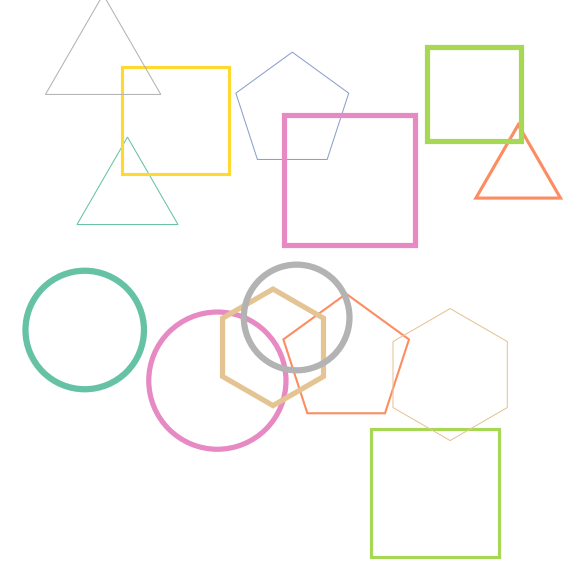[{"shape": "circle", "thickness": 3, "radius": 0.51, "center": [0.147, 0.428]}, {"shape": "triangle", "thickness": 0.5, "radius": 0.5, "center": [0.221, 0.661]}, {"shape": "pentagon", "thickness": 1, "radius": 0.57, "center": [0.599, 0.376]}, {"shape": "triangle", "thickness": 1.5, "radius": 0.42, "center": [0.897, 0.698]}, {"shape": "pentagon", "thickness": 0.5, "radius": 0.51, "center": [0.506, 0.806]}, {"shape": "circle", "thickness": 2.5, "radius": 0.59, "center": [0.376, 0.34]}, {"shape": "square", "thickness": 2.5, "radius": 0.56, "center": [0.605, 0.688]}, {"shape": "square", "thickness": 2.5, "radius": 0.41, "center": [0.821, 0.836]}, {"shape": "square", "thickness": 1.5, "radius": 0.55, "center": [0.753, 0.145]}, {"shape": "square", "thickness": 1.5, "radius": 0.46, "center": [0.304, 0.79]}, {"shape": "hexagon", "thickness": 2.5, "radius": 0.5, "center": [0.473, 0.398]}, {"shape": "hexagon", "thickness": 0.5, "radius": 0.57, "center": [0.779, 0.351]}, {"shape": "triangle", "thickness": 0.5, "radius": 0.58, "center": [0.179, 0.893]}, {"shape": "circle", "thickness": 3, "radius": 0.46, "center": [0.514, 0.449]}]